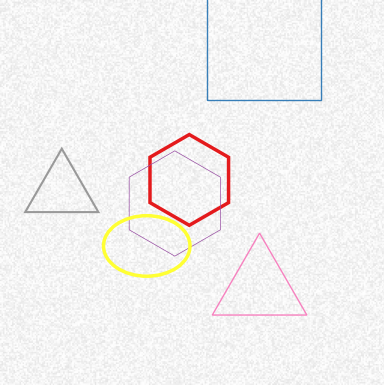[{"shape": "hexagon", "thickness": 2.5, "radius": 0.59, "center": [0.492, 0.533]}, {"shape": "square", "thickness": 1, "radius": 0.74, "center": [0.686, 0.89]}, {"shape": "hexagon", "thickness": 0.5, "radius": 0.68, "center": [0.454, 0.471]}, {"shape": "oval", "thickness": 2.5, "radius": 0.56, "center": [0.381, 0.361]}, {"shape": "triangle", "thickness": 1, "radius": 0.71, "center": [0.674, 0.253]}, {"shape": "triangle", "thickness": 1.5, "radius": 0.55, "center": [0.16, 0.504]}]